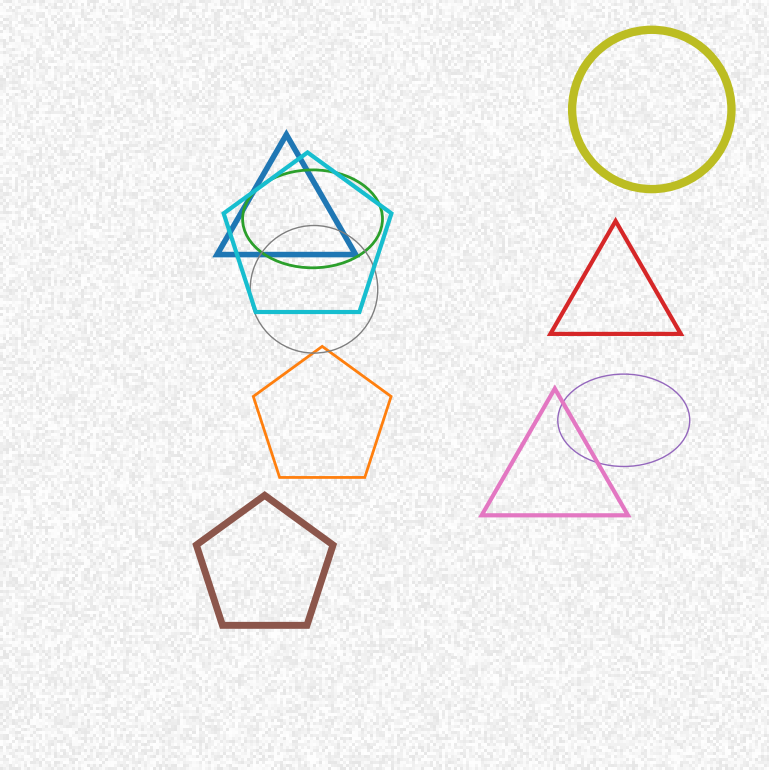[{"shape": "triangle", "thickness": 2, "radius": 0.52, "center": [0.372, 0.721]}, {"shape": "pentagon", "thickness": 1, "radius": 0.47, "center": [0.418, 0.456]}, {"shape": "oval", "thickness": 1, "radius": 0.45, "center": [0.406, 0.716]}, {"shape": "triangle", "thickness": 1.5, "radius": 0.49, "center": [0.799, 0.615]}, {"shape": "oval", "thickness": 0.5, "radius": 0.43, "center": [0.81, 0.454]}, {"shape": "pentagon", "thickness": 2.5, "radius": 0.47, "center": [0.344, 0.263]}, {"shape": "triangle", "thickness": 1.5, "radius": 0.55, "center": [0.721, 0.386]}, {"shape": "circle", "thickness": 0.5, "radius": 0.41, "center": [0.408, 0.624]}, {"shape": "circle", "thickness": 3, "radius": 0.52, "center": [0.846, 0.858]}, {"shape": "pentagon", "thickness": 1.5, "radius": 0.57, "center": [0.399, 0.687]}]